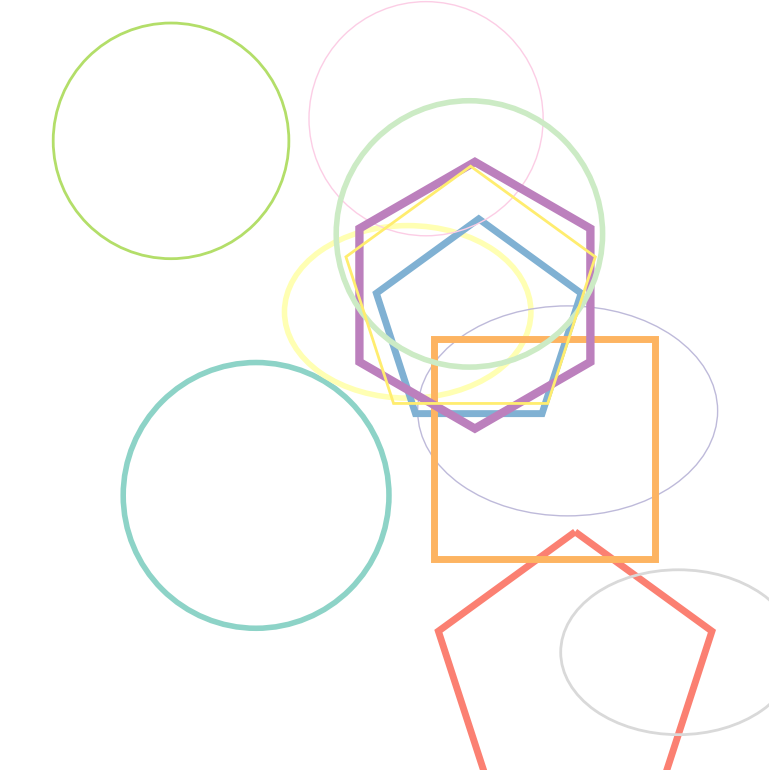[{"shape": "circle", "thickness": 2, "radius": 0.86, "center": [0.333, 0.357]}, {"shape": "oval", "thickness": 2, "radius": 0.8, "center": [0.529, 0.595]}, {"shape": "oval", "thickness": 0.5, "radius": 0.97, "center": [0.737, 0.466]}, {"shape": "pentagon", "thickness": 2.5, "radius": 0.93, "center": [0.747, 0.123]}, {"shape": "pentagon", "thickness": 2.5, "radius": 0.7, "center": [0.622, 0.576]}, {"shape": "square", "thickness": 2.5, "radius": 0.72, "center": [0.707, 0.417]}, {"shape": "circle", "thickness": 1, "radius": 0.77, "center": [0.222, 0.817]}, {"shape": "circle", "thickness": 0.5, "radius": 0.76, "center": [0.553, 0.846]}, {"shape": "oval", "thickness": 1, "radius": 0.76, "center": [0.881, 0.153]}, {"shape": "hexagon", "thickness": 3, "radius": 0.87, "center": [0.617, 0.617]}, {"shape": "circle", "thickness": 2, "radius": 0.86, "center": [0.61, 0.696]}, {"shape": "pentagon", "thickness": 1, "radius": 0.85, "center": [0.611, 0.614]}]